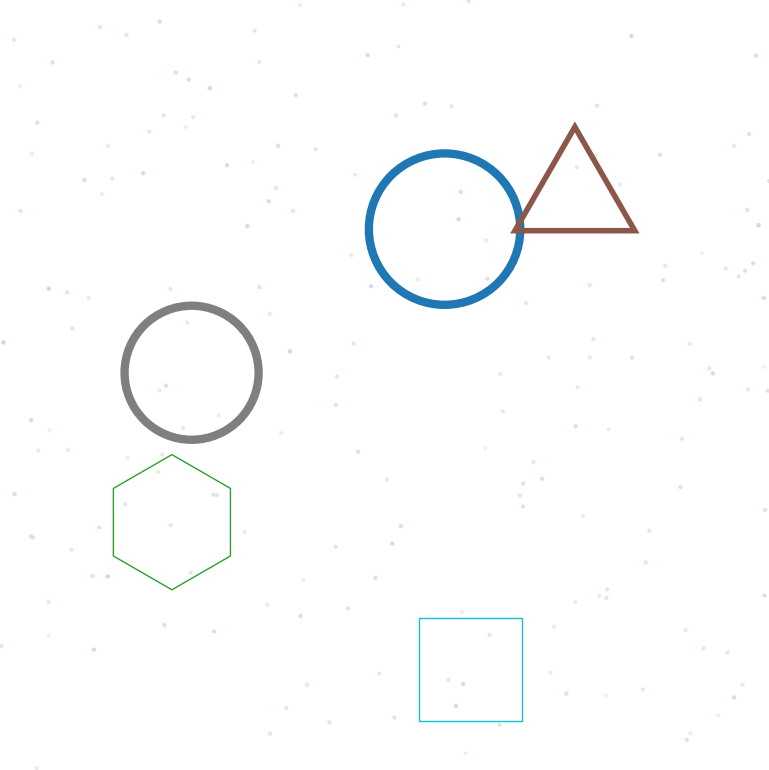[{"shape": "circle", "thickness": 3, "radius": 0.49, "center": [0.577, 0.702]}, {"shape": "hexagon", "thickness": 0.5, "radius": 0.44, "center": [0.223, 0.322]}, {"shape": "triangle", "thickness": 2, "radius": 0.45, "center": [0.747, 0.745]}, {"shape": "circle", "thickness": 3, "radius": 0.44, "center": [0.249, 0.516]}, {"shape": "square", "thickness": 0.5, "radius": 0.33, "center": [0.611, 0.13]}]